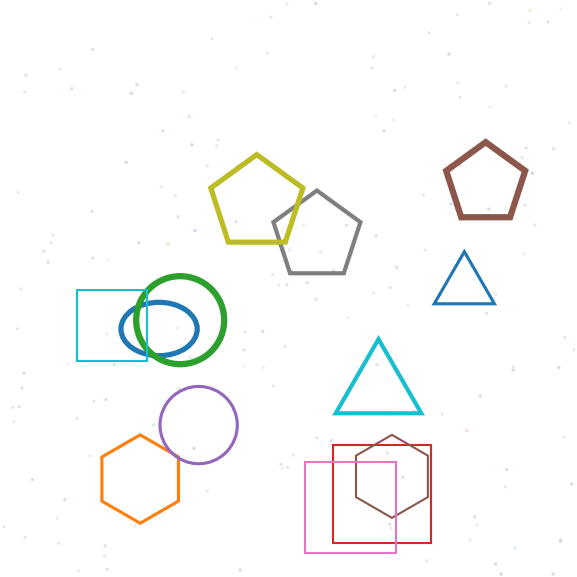[{"shape": "oval", "thickness": 2.5, "radius": 0.33, "center": [0.275, 0.429]}, {"shape": "triangle", "thickness": 1.5, "radius": 0.3, "center": [0.804, 0.503]}, {"shape": "hexagon", "thickness": 1.5, "radius": 0.38, "center": [0.243, 0.17]}, {"shape": "circle", "thickness": 3, "radius": 0.38, "center": [0.312, 0.445]}, {"shape": "square", "thickness": 1, "radius": 0.42, "center": [0.661, 0.144]}, {"shape": "circle", "thickness": 1.5, "radius": 0.33, "center": [0.344, 0.263]}, {"shape": "hexagon", "thickness": 1, "radius": 0.36, "center": [0.679, 0.174]}, {"shape": "pentagon", "thickness": 3, "radius": 0.36, "center": [0.841, 0.681]}, {"shape": "square", "thickness": 1, "radius": 0.39, "center": [0.607, 0.12]}, {"shape": "pentagon", "thickness": 2, "radius": 0.4, "center": [0.549, 0.59]}, {"shape": "pentagon", "thickness": 2.5, "radius": 0.42, "center": [0.445, 0.648]}, {"shape": "triangle", "thickness": 2, "radius": 0.43, "center": [0.655, 0.326]}, {"shape": "square", "thickness": 1, "radius": 0.3, "center": [0.194, 0.436]}]